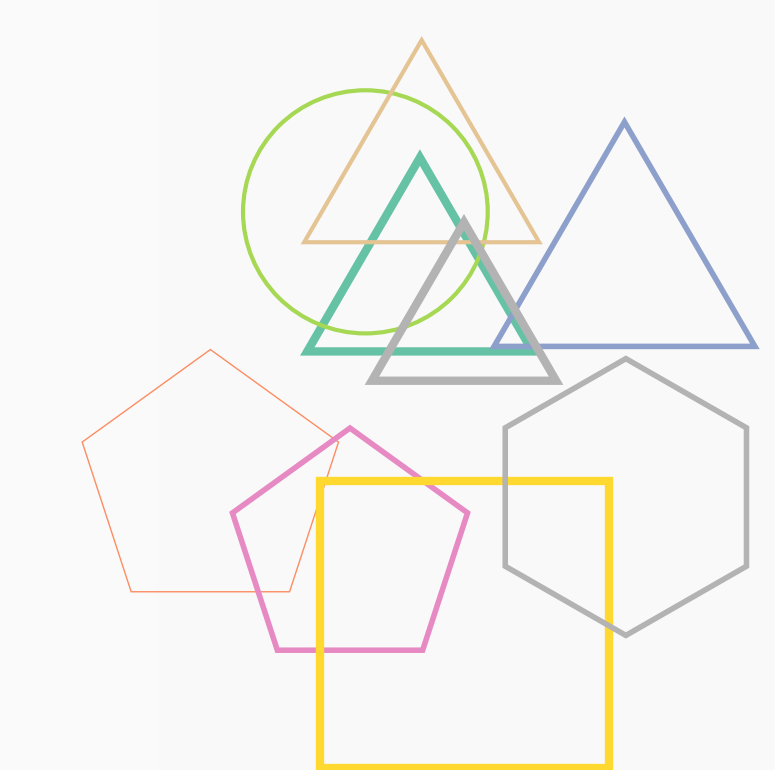[{"shape": "triangle", "thickness": 3, "radius": 0.84, "center": [0.542, 0.628]}, {"shape": "pentagon", "thickness": 0.5, "radius": 0.87, "center": [0.271, 0.372]}, {"shape": "triangle", "thickness": 2, "radius": 0.97, "center": [0.806, 0.647]}, {"shape": "pentagon", "thickness": 2, "radius": 0.8, "center": [0.452, 0.285]}, {"shape": "circle", "thickness": 1.5, "radius": 0.79, "center": [0.471, 0.725]}, {"shape": "square", "thickness": 3, "radius": 0.93, "center": [0.6, 0.189]}, {"shape": "triangle", "thickness": 1.5, "radius": 0.88, "center": [0.544, 0.773]}, {"shape": "hexagon", "thickness": 2, "radius": 0.9, "center": [0.808, 0.355]}, {"shape": "triangle", "thickness": 3, "radius": 0.69, "center": [0.599, 0.574]}]